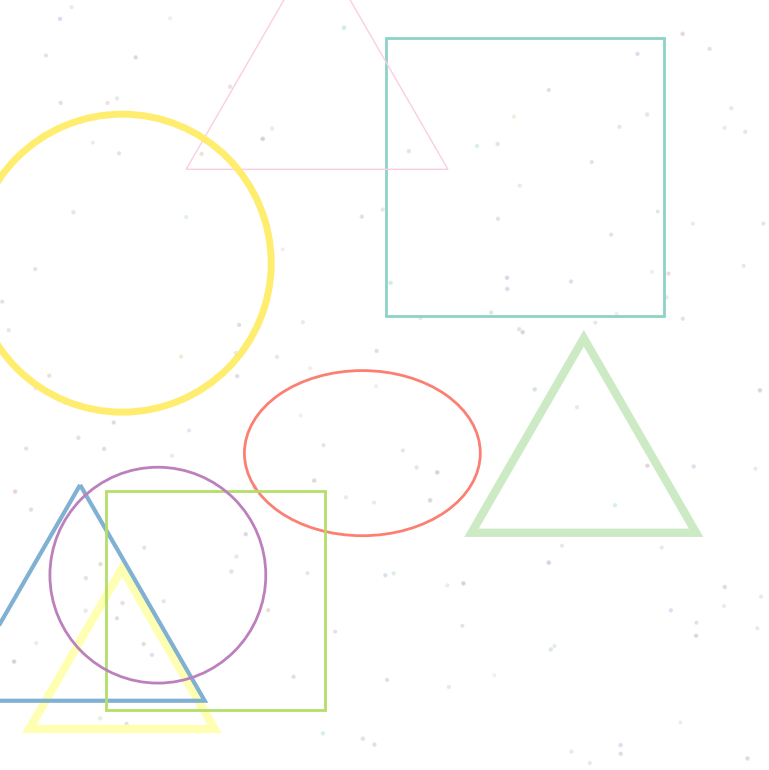[{"shape": "square", "thickness": 1, "radius": 0.9, "center": [0.682, 0.771]}, {"shape": "triangle", "thickness": 3, "radius": 0.69, "center": [0.158, 0.123]}, {"shape": "oval", "thickness": 1, "radius": 0.77, "center": [0.471, 0.412]}, {"shape": "triangle", "thickness": 1.5, "radius": 0.93, "center": [0.104, 0.183]}, {"shape": "square", "thickness": 1, "radius": 0.71, "center": [0.28, 0.22]}, {"shape": "triangle", "thickness": 0.5, "radius": 0.98, "center": [0.412, 0.878]}, {"shape": "circle", "thickness": 1, "radius": 0.7, "center": [0.205, 0.253]}, {"shape": "triangle", "thickness": 3, "radius": 0.84, "center": [0.758, 0.392]}, {"shape": "circle", "thickness": 2.5, "radius": 0.97, "center": [0.159, 0.658]}]